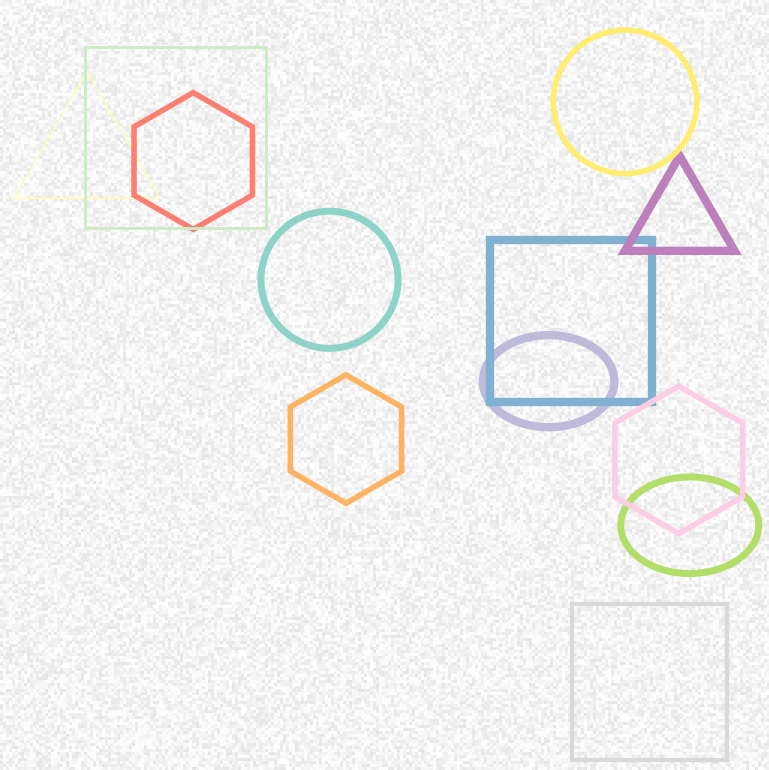[{"shape": "circle", "thickness": 2.5, "radius": 0.45, "center": [0.428, 0.637]}, {"shape": "triangle", "thickness": 0.5, "radius": 0.55, "center": [0.113, 0.797]}, {"shape": "oval", "thickness": 3, "radius": 0.43, "center": [0.712, 0.505]}, {"shape": "hexagon", "thickness": 2, "radius": 0.44, "center": [0.251, 0.791]}, {"shape": "square", "thickness": 3, "radius": 0.53, "center": [0.741, 0.583]}, {"shape": "hexagon", "thickness": 2, "radius": 0.42, "center": [0.449, 0.43]}, {"shape": "oval", "thickness": 2.5, "radius": 0.45, "center": [0.896, 0.318]}, {"shape": "hexagon", "thickness": 2, "radius": 0.48, "center": [0.882, 0.403]}, {"shape": "square", "thickness": 1.5, "radius": 0.5, "center": [0.843, 0.114]}, {"shape": "triangle", "thickness": 3, "radius": 0.41, "center": [0.883, 0.715]}, {"shape": "square", "thickness": 1, "radius": 0.59, "center": [0.228, 0.821]}, {"shape": "circle", "thickness": 2, "radius": 0.47, "center": [0.812, 0.868]}]